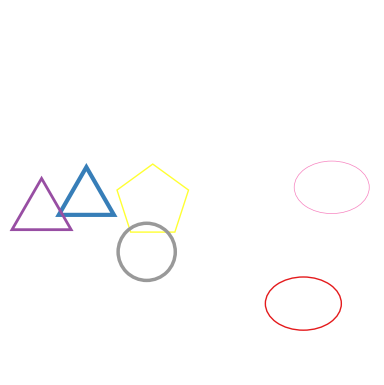[{"shape": "oval", "thickness": 1, "radius": 0.49, "center": [0.788, 0.211]}, {"shape": "triangle", "thickness": 3, "radius": 0.41, "center": [0.224, 0.483]}, {"shape": "triangle", "thickness": 2, "radius": 0.44, "center": [0.108, 0.448]}, {"shape": "pentagon", "thickness": 1, "radius": 0.49, "center": [0.397, 0.476]}, {"shape": "oval", "thickness": 0.5, "radius": 0.49, "center": [0.862, 0.513]}, {"shape": "circle", "thickness": 2.5, "radius": 0.37, "center": [0.381, 0.346]}]